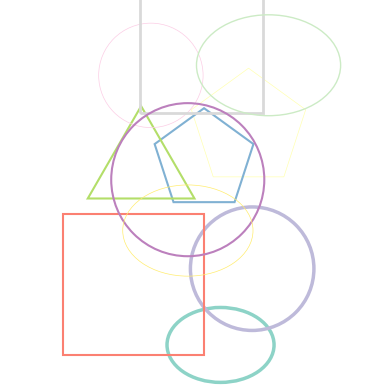[{"shape": "oval", "thickness": 2.5, "radius": 0.7, "center": [0.573, 0.104]}, {"shape": "pentagon", "thickness": 0.5, "radius": 0.78, "center": [0.646, 0.667]}, {"shape": "circle", "thickness": 2.5, "radius": 0.8, "center": [0.655, 0.302]}, {"shape": "square", "thickness": 1.5, "radius": 0.92, "center": [0.347, 0.262]}, {"shape": "pentagon", "thickness": 1.5, "radius": 0.67, "center": [0.53, 0.584]}, {"shape": "triangle", "thickness": 1.5, "radius": 0.8, "center": [0.367, 0.564]}, {"shape": "circle", "thickness": 0.5, "radius": 0.68, "center": [0.392, 0.804]}, {"shape": "square", "thickness": 2, "radius": 0.8, "center": [0.524, 0.865]}, {"shape": "circle", "thickness": 1.5, "radius": 0.99, "center": [0.488, 0.533]}, {"shape": "oval", "thickness": 1, "radius": 0.94, "center": [0.698, 0.831]}, {"shape": "oval", "thickness": 0.5, "radius": 0.85, "center": [0.488, 0.401]}]